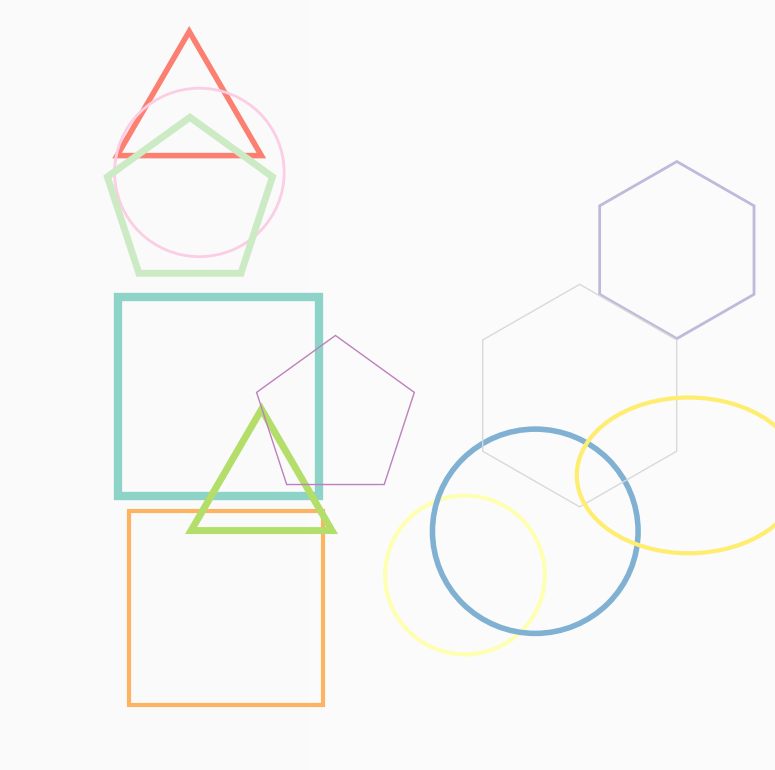[{"shape": "square", "thickness": 3, "radius": 0.65, "center": [0.282, 0.485]}, {"shape": "circle", "thickness": 1.5, "radius": 0.52, "center": [0.6, 0.253]}, {"shape": "hexagon", "thickness": 1, "radius": 0.57, "center": [0.873, 0.675]}, {"shape": "triangle", "thickness": 2, "radius": 0.54, "center": [0.244, 0.852]}, {"shape": "circle", "thickness": 2, "radius": 0.66, "center": [0.691, 0.31]}, {"shape": "square", "thickness": 1.5, "radius": 0.63, "center": [0.292, 0.211]}, {"shape": "triangle", "thickness": 2.5, "radius": 0.52, "center": [0.337, 0.363]}, {"shape": "circle", "thickness": 1, "radius": 0.55, "center": [0.257, 0.776]}, {"shape": "hexagon", "thickness": 0.5, "radius": 0.72, "center": [0.748, 0.486]}, {"shape": "pentagon", "thickness": 0.5, "radius": 0.54, "center": [0.433, 0.457]}, {"shape": "pentagon", "thickness": 2.5, "radius": 0.56, "center": [0.245, 0.736]}, {"shape": "oval", "thickness": 1.5, "radius": 0.72, "center": [0.889, 0.383]}]